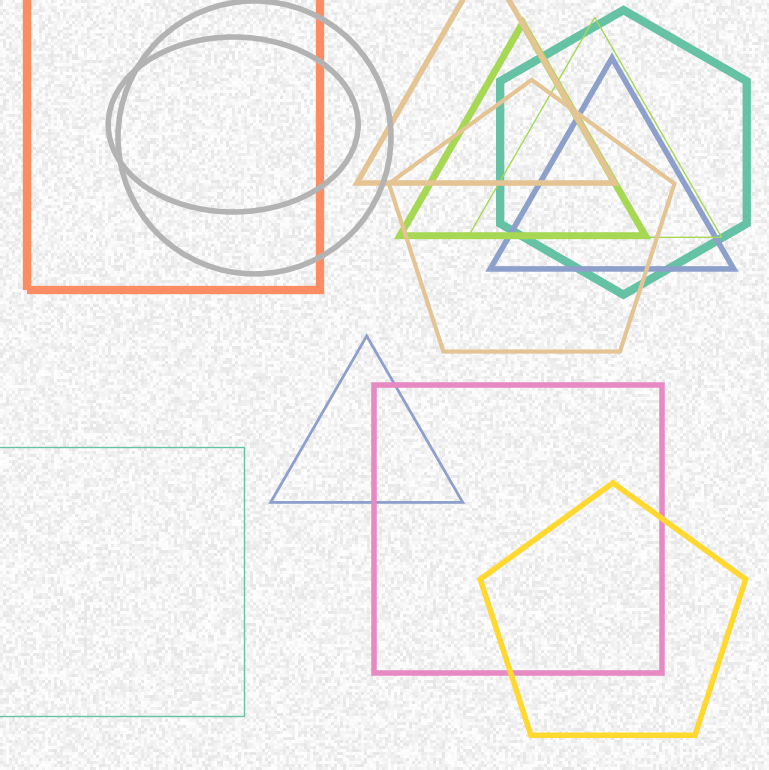[{"shape": "hexagon", "thickness": 3, "radius": 0.92, "center": [0.81, 0.802]}, {"shape": "square", "thickness": 0.5, "radius": 0.87, "center": [0.142, 0.245]}, {"shape": "square", "thickness": 3, "radius": 0.95, "center": [0.226, 0.813]}, {"shape": "triangle", "thickness": 2, "radius": 0.91, "center": [0.795, 0.742]}, {"shape": "triangle", "thickness": 1, "radius": 0.72, "center": [0.476, 0.42]}, {"shape": "square", "thickness": 2, "radius": 0.93, "center": [0.673, 0.313]}, {"shape": "triangle", "thickness": 0.5, "radius": 0.95, "center": [0.772, 0.787]}, {"shape": "triangle", "thickness": 2.5, "radius": 0.92, "center": [0.679, 0.786]}, {"shape": "pentagon", "thickness": 2, "radius": 0.91, "center": [0.796, 0.192]}, {"shape": "pentagon", "thickness": 1.5, "radius": 0.98, "center": [0.69, 0.701]}, {"shape": "triangle", "thickness": 2, "radius": 0.97, "center": [0.631, 0.859]}, {"shape": "oval", "thickness": 2, "radius": 0.81, "center": [0.303, 0.838]}, {"shape": "circle", "thickness": 2, "radius": 0.89, "center": [0.33, 0.822]}]